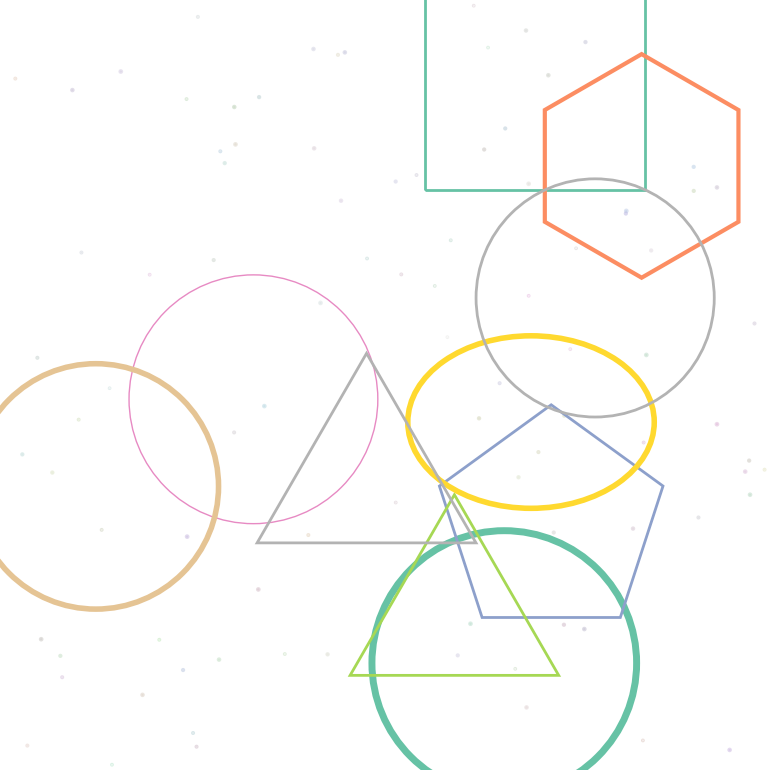[{"shape": "circle", "thickness": 2.5, "radius": 0.86, "center": [0.655, 0.139]}, {"shape": "square", "thickness": 1, "radius": 0.71, "center": [0.695, 0.896]}, {"shape": "hexagon", "thickness": 1.5, "radius": 0.73, "center": [0.833, 0.785]}, {"shape": "pentagon", "thickness": 1, "radius": 0.76, "center": [0.716, 0.322]}, {"shape": "circle", "thickness": 0.5, "radius": 0.81, "center": [0.329, 0.481]}, {"shape": "triangle", "thickness": 1, "radius": 0.78, "center": [0.59, 0.201]}, {"shape": "oval", "thickness": 2, "radius": 0.8, "center": [0.69, 0.452]}, {"shape": "circle", "thickness": 2, "radius": 0.8, "center": [0.124, 0.368]}, {"shape": "circle", "thickness": 1, "radius": 0.77, "center": [0.773, 0.613]}, {"shape": "triangle", "thickness": 1, "radius": 0.82, "center": [0.476, 0.377]}]